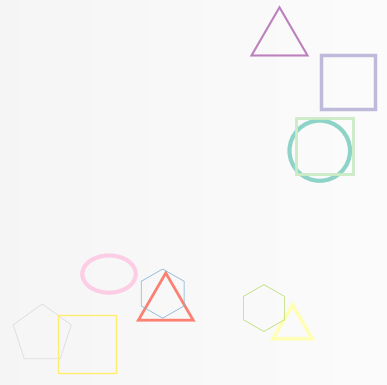[{"shape": "circle", "thickness": 3, "radius": 0.39, "center": [0.825, 0.609]}, {"shape": "triangle", "thickness": 2.5, "radius": 0.29, "center": [0.755, 0.15]}, {"shape": "square", "thickness": 2.5, "radius": 0.35, "center": [0.899, 0.788]}, {"shape": "triangle", "thickness": 2, "radius": 0.41, "center": [0.428, 0.209]}, {"shape": "hexagon", "thickness": 0.5, "radius": 0.32, "center": [0.42, 0.237]}, {"shape": "hexagon", "thickness": 0.5, "radius": 0.3, "center": [0.681, 0.2]}, {"shape": "oval", "thickness": 3, "radius": 0.34, "center": [0.281, 0.288]}, {"shape": "pentagon", "thickness": 0.5, "radius": 0.39, "center": [0.109, 0.132]}, {"shape": "triangle", "thickness": 1.5, "radius": 0.42, "center": [0.721, 0.898]}, {"shape": "square", "thickness": 2, "radius": 0.37, "center": [0.837, 0.621]}, {"shape": "square", "thickness": 1, "radius": 0.38, "center": [0.225, 0.107]}]